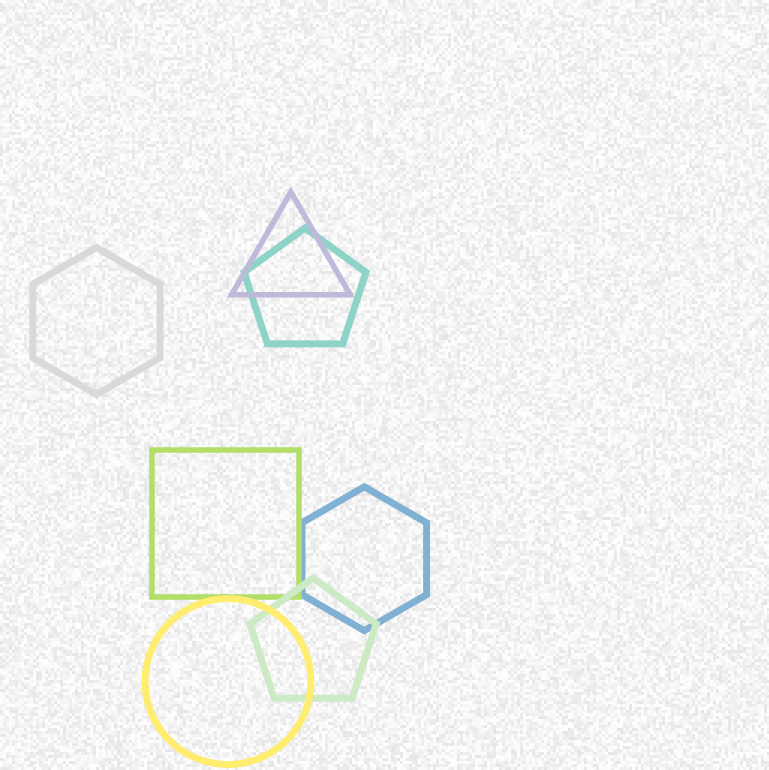[{"shape": "pentagon", "thickness": 2.5, "radius": 0.42, "center": [0.396, 0.621]}, {"shape": "triangle", "thickness": 2, "radius": 0.44, "center": [0.378, 0.662]}, {"shape": "hexagon", "thickness": 2.5, "radius": 0.47, "center": [0.473, 0.274]}, {"shape": "square", "thickness": 2, "radius": 0.48, "center": [0.293, 0.32]}, {"shape": "hexagon", "thickness": 2.5, "radius": 0.48, "center": [0.125, 0.583]}, {"shape": "pentagon", "thickness": 2.5, "radius": 0.43, "center": [0.407, 0.163]}, {"shape": "circle", "thickness": 2.5, "radius": 0.54, "center": [0.296, 0.115]}]